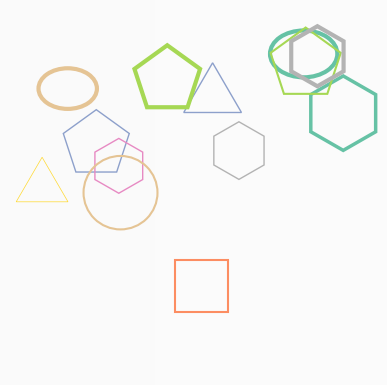[{"shape": "hexagon", "thickness": 2.5, "radius": 0.48, "center": [0.886, 0.706]}, {"shape": "oval", "thickness": 3, "radius": 0.43, "center": [0.784, 0.86]}, {"shape": "square", "thickness": 1.5, "radius": 0.34, "center": [0.519, 0.257]}, {"shape": "triangle", "thickness": 1, "radius": 0.43, "center": [0.549, 0.751]}, {"shape": "pentagon", "thickness": 1, "radius": 0.45, "center": [0.248, 0.626]}, {"shape": "hexagon", "thickness": 1, "radius": 0.36, "center": [0.307, 0.569]}, {"shape": "pentagon", "thickness": 1.5, "radius": 0.48, "center": [0.789, 0.833]}, {"shape": "pentagon", "thickness": 3, "radius": 0.44, "center": [0.432, 0.793]}, {"shape": "triangle", "thickness": 0.5, "radius": 0.39, "center": [0.109, 0.514]}, {"shape": "oval", "thickness": 3, "radius": 0.38, "center": [0.175, 0.77]}, {"shape": "circle", "thickness": 1.5, "radius": 0.48, "center": [0.311, 0.5]}, {"shape": "hexagon", "thickness": 1, "radius": 0.37, "center": [0.617, 0.609]}, {"shape": "hexagon", "thickness": 3, "radius": 0.39, "center": [0.819, 0.854]}]